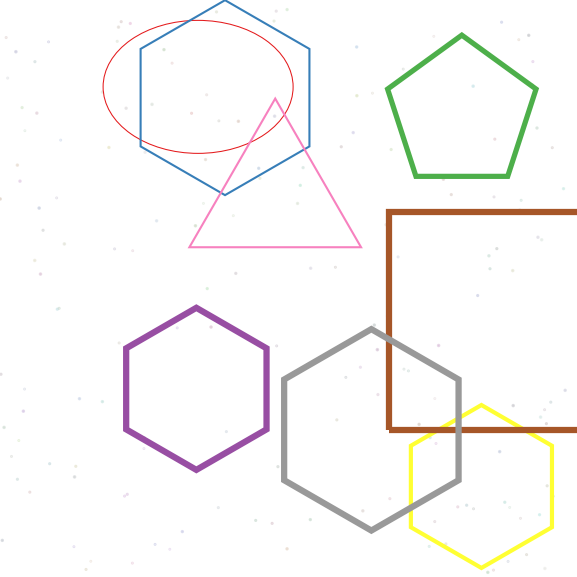[{"shape": "oval", "thickness": 0.5, "radius": 0.82, "center": [0.343, 0.849]}, {"shape": "hexagon", "thickness": 1, "radius": 0.84, "center": [0.39, 0.83]}, {"shape": "pentagon", "thickness": 2.5, "radius": 0.68, "center": [0.8, 0.803]}, {"shape": "hexagon", "thickness": 3, "radius": 0.7, "center": [0.34, 0.326]}, {"shape": "hexagon", "thickness": 2, "radius": 0.71, "center": [0.834, 0.157]}, {"shape": "square", "thickness": 3, "radius": 0.94, "center": [0.862, 0.444]}, {"shape": "triangle", "thickness": 1, "radius": 0.86, "center": [0.477, 0.657]}, {"shape": "hexagon", "thickness": 3, "radius": 0.87, "center": [0.643, 0.255]}]